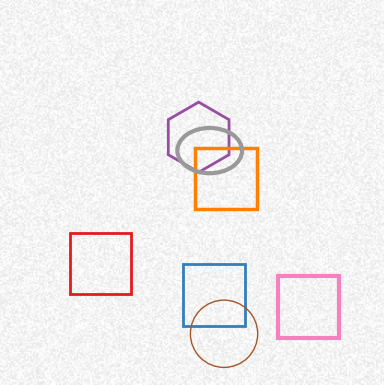[{"shape": "square", "thickness": 2, "radius": 0.4, "center": [0.262, 0.317]}, {"shape": "square", "thickness": 2, "radius": 0.41, "center": [0.556, 0.234]}, {"shape": "hexagon", "thickness": 2, "radius": 0.46, "center": [0.516, 0.644]}, {"shape": "square", "thickness": 2.5, "radius": 0.4, "center": [0.587, 0.536]}, {"shape": "circle", "thickness": 1, "radius": 0.44, "center": [0.582, 0.133]}, {"shape": "square", "thickness": 3, "radius": 0.4, "center": [0.801, 0.202]}, {"shape": "oval", "thickness": 3, "radius": 0.42, "center": [0.545, 0.609]}]